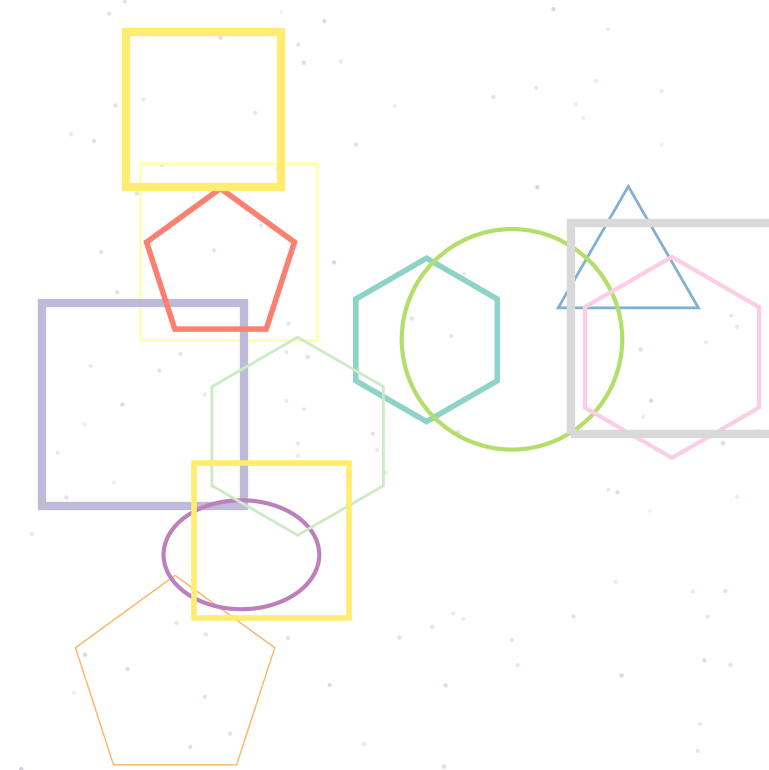[{"shape": "hexagon", "thickness": 2, "radius": 0.53, "center": [0.554, 0.559]}, {"shape": "square", "thickness": 1, "radius": 0.57, "center": [0.297, 0.673]}, {"shape": "square", "thickness": 3, "radius": 0.66, "center": [0.186, 0.475]}, {"shape": "pentagon", "thickness": 2, "radius": 0.5, "center": [0.286, 0.654]}, {"shape": "triangle", "thickness": 1, "radius": 0.53, "center": [0.816, 0.653]}, {"shape": "pentagon", "thickness": 0.5, "radius": 0.68, "center": [0.227, 0.117]}, {"shape": "circle", "thickness": 1.5, "radius": 0.72, "center": [0.665, 0.559]}, {"shape": "hexagon", "thickness": 1.5, "radius": 0.65, "center": [0.873, 0.536]}, {"shape": "square", "thickness": 3, "radius": 0.68, "center": [0.879, 0.573]}, {"shape": "oval", "thickness": 1.5, "radius": 0.51, "center": [0.314, 0.28]}, {"shape": "hexagon", "thickness": 1, "radius": 0.64, "center": [0.387, 0.434]}, {"shape": "square", "thickness": 3, "radius": 0.5, "center": [0.265, 0.858]}, {"shape": "square", "thickness": 2, "radius": 0.5, "center": [0.353, 0.299]}]